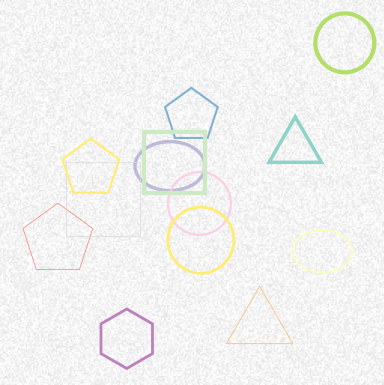[{"shape": "triangle", "thickness": 2.5, "radius": 0.39, "center": [0.767, 0.618]}, {"shape": "oval", "thickness": 1, "radius": 0.39, "center": [0.837, 0.347]}, {"shape": "oval", "thickness": 2.5, "radius": 0.45, "center": [0.442, 0.569]}, {"shape": "pentagon", "thickness": 0.5, "radius": 0.48, "center": [0.15, 0.377]}, {"shape": "pentagon", "thickness": 1.5, "radius": 0.36, "center": [0.497, 0.7]}, {"shape": "triangle", "thickness": 0.5, "radius": 0.5, "center": [0.674, 0.157]}, {"shape": "circle", "thickness": 3, "radius": 0.38, "center": [0.896, 0.889]}, {"shape": "circle", "thickness": 1.5, "radius": 0.41, "center": [0.518, 0.471]}, {"shape": "square", "thickness": 0.5, "radius": 0.48, "center": [0.267, 0.484]}, {"shape": "hexagon", "thickness": 2, "radius": 0.39, "center": [0.329, 0.12]}, {"shape": "square", "thickness": 3, "radius": 0.39, "center": [0.453, 0.578]}, {"shape": "circle", "thickness": 2, "radius": 0.43, "center": [0.522, 0.376]}, {"shape": "pentagon", "thickness": 1.5, "radius": 0.39, "center": [0.236, 0.562]}]